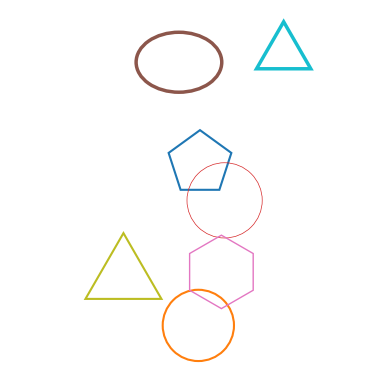[{"shape": "pentagon", "thickness": 1.5, "radius": 0.43, "center": [0.519, 0.576]}, {"shape": "circle", "thickness": 1.5, "radius": 0.46, "center": [0.515, 0.155]}, {"shape": "circle", "thickness": 0.5, "radius": 0.49, "center": [0.583, 0.48]}, {"shape": "oval", "thickness": 2.5, "radius": 0.56, "center": [0.465, 0.838]}, {"shape": "hexagon", "thickness": 1, "radius": 0.48, "center": [0.575, 0.294]}, {"shape": "triangle", "thickness": 1.5, "radius": 0.57, "center": [0.321, 0.281]}, {"shape": "triangle", "thickness": 2.5, "radius": 0.41, "center": [0.737, 0.862]}]